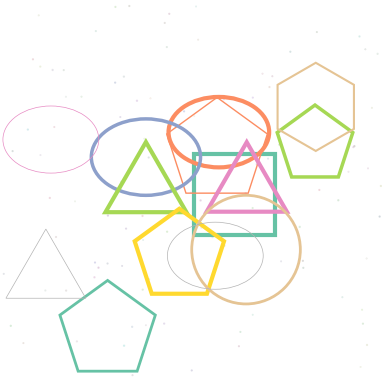[{"shape": "pentagon", "thickness": 2, "radius": 0.65, "center": [0.28, 0.141]}, {"shape": "square", "thickness": 3, "radius": 0.53, "center": [0.608, 0.495]}, {"shape": "pentagon", "thickness": 1, "radius": 0.69, "center": [0.564, 0.609]}, {"shape": "oval", "thickness": 3, "radius": 0.65, "center": [0.568, 0.657]}, {"shape": "oval", "thickness": 2.5, "radius": 0.71, "center": [0.379, 0.592]}, {"shape": "triangle", "thickness": 3, "radius": 0.6, "center": [0.641, 0.51]}, {"shape": "oval", "thickness": 0.5, "radius": 0.62, "center": [0.132, 0.638]}, {"shape": "triangle", "thickness": 3, "radius": 0.61, "center": [0.379, 0.51]}, {"shape": "pentagon", "thickness": 2.5, "radius": 0.52, "center": [0.818, 0.624]}, {"shape": "pentagon", "thickness": 3, "radius": 0.61, "center": [0.466, 0.336]}, {"shape": "circle", "thickness": 2, "radius": 0.71, "center": [0.639, 0.352]}, {"shape": "hexagon", "thickness": 1.5, "radius": 0.57, "center": [0.82, 0.722]}, {"shape": "triangle", "thickness": 0.5, "radius": 0.6, "center": [0.119, 0.285]}, {"shape": "oval", "thickness": 0.5, "radius": 0.62, "center": [0.559, 0.336]}]